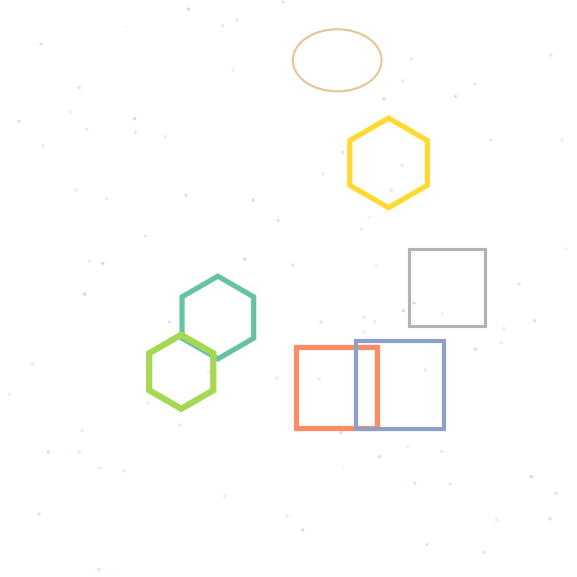[{"shape": "hexagon", "thickness": 2.5, "radius": 0.36, "center": [0.377, 0.449]}, {"shape": "square", "thickness": 2.5, "radius": 0.35, "center": [0.583, 0.329]}, {"shape": "square", "thickness": 2, "radius": 0.38, "center": [0.692, 0.332]}, {"shape": "hexagon", "thickness": 3, "radius": 0.32, "center": [0.314, 0.355]}, {"shape": "hexagon", "thickness": 2.5, "radius": 0.39, "center": [0.673, 0.717]}, {"shape": "oval", "thickness": 1, "radius": 0.38, "center": [0.584, 0.895]}, {"shape": "square", "thickness": 1.5, "radius": 0.33, "center": [0.775, 0.501]}]